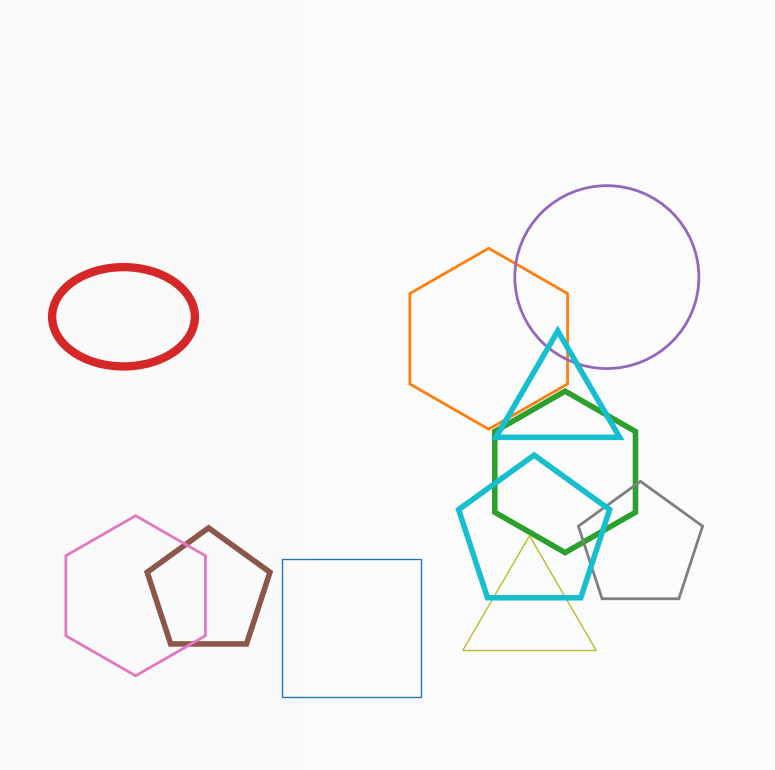[{"shape": "square", "thickness": 0.5, "radius": 0.45, "center": [0.454, 0.184]}, {"shape": "hexagon", "thickness": 1, "radius": 0.59, "center": [0.631, 0.56]}, {"shape": "hexagon", "thickness": 2, "radius": 0.52, "center": [0.729, 0.387]}, {"shape": "oval", "thickness": 3, "radius": 0.46, "center": [0.159, 0.589]}, {"shape": "circle", "thickness": 1, "radius": 0.59, "center": [0.783, 0.64]}, {"shape": "pentagon", "thickness": 2, "radius": 0.42, "center": [0.269, 0.231]}, {"shape": "hexagon", "thickness": 1, "radius": 0.52, "center": [0.175, 0.226]}, {"shape": "pentagon", "thickness": 1, "radius": 0.42, "center": [0.826, 0.291]}, {"shape": "triangle", "thickness": 0.5, "radius": 0.5, "center": [0.683, 0.205]}, {"shape": "triangle", "thickness": 2, "radius": 0.46, "center": [0.72, 0.478]}, {"shape": "pentagon", "thickness": 2, "radius": 0.51, "center": [0.689, 0.307]}]